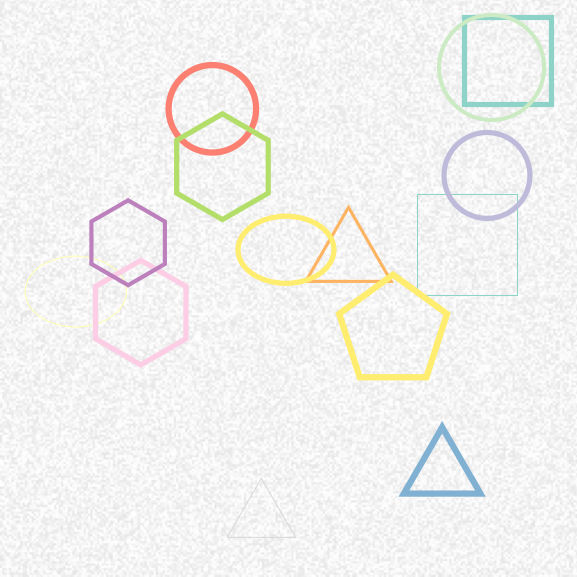[{"shape": "square", "thickness": 0.5, "radius": 0.44, "center": [0.809, 0.576]}, {"shape": "square", "thickness": 2.5, "radius": 0.38, "center": [0.879, 0.894]}, {"shape": "oval", "thickness": 0.5, "radius": 0.44, "center": [0.131, 0.494]}, {"shape": "circle", "thickness": 2.5, "radius": 0.37, "center": [0.843, 0.695]}, {"shape": "circle", "thickness": 3, "radius": 0.38, "center": [0.368, 0.811]}, {"shape": "triangle", "thickness": 3, "radius": 0.38, "center": [0.766, 0.183]}, {"shape": "triangle", "thickness": 1.5, "radius": 0.43, "center": [0.603, 0.555]}, {"shape": "hexagon", "thickness": 2.5, "radius": 0.46, "center": [0.385, 0.71]}, {"shape": "hexagon", "thickness": 2.5, "radius": 0.45, "center": [0.244, 0.458]}, {"shape": "triangle", "thickness": 0.5, "radius": 0.34, "center": [0.453, 0.103]}, {"shape": "hexagon", "thickness": 2, "radius": 0.37, "center": [0.222, 0.579]}, {"shape": "circle", "thickness": 2, "radius": 0.45, "center": [0.851, 0.882]}, {"shape": "oval", "thickness": 2.5, "radius": 0.42, "center": [0.495, 0.567]}, {"shape": "pentagon", "thickness": 3, "radius": 0.49, "center": [0.681, 0.425]}]